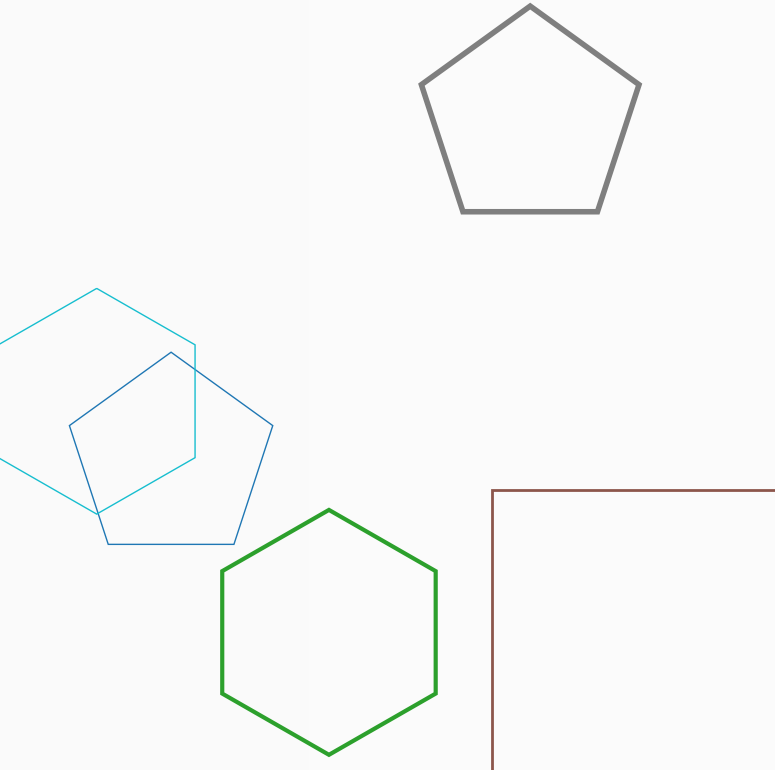[{"shape": "pentagon", "thickness": 0.5, "radius": 0.69, "center": [0.221, 0.405]}, {"shape": "hexagon", "thickness": 1.5, "radius": 0.8, "center": [0.424, 0.179]}, {"shape": "square", "thickness": 1, "radius": 0.92, "center": [0.818, 0.18]}, {"shape": "pentagon", "thickness": 2, "radius": 0.74, "center": [0.684, 0.844]}, {"shape": "hexagon", "thickness": 0.5, "radius": 0.73, "center": [0.125, 0.479]}]